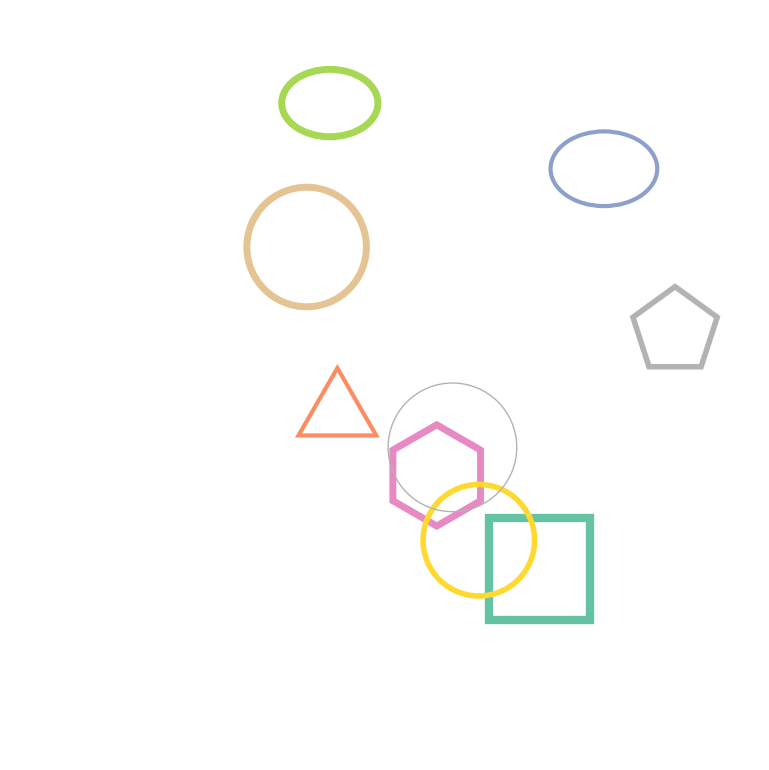[{"shape": "square", "thickness": 3, "radius": 0.33, "center": [0.701, 0.261]}, {"shape": "triangle", "thickness": 1.5, "radius": 0.29, "center": [0.438, 0.464]}, {"shape": "oval", "thickness": 1.5, "radius": 0.35, "center": [0.784, 0.781]}, {"shape": "hexagon", "thickness": 2.5, "radius": 0.33, "center": [0.567, 0.383]}, {"shape": "oval", "thickness": 2.5, "radius": 0.31, "center": [0.428, 0.866]}, {"shape": "circle", "thickness": 2, "radius": 0.36, "center": [0.622, 0.298]}, {"shape": "circle", "thickness": 2.5, "radius": 0.39, "center": [0.398, 0.679]}, {"shape": "pentagon", "thickness": 2, "radius": 0.29, "center": [0.877, 0.57]}, {"shape": "circle", "thickness": 0.5, "radius": 0.42, "center": [0.588, 0.419]}]